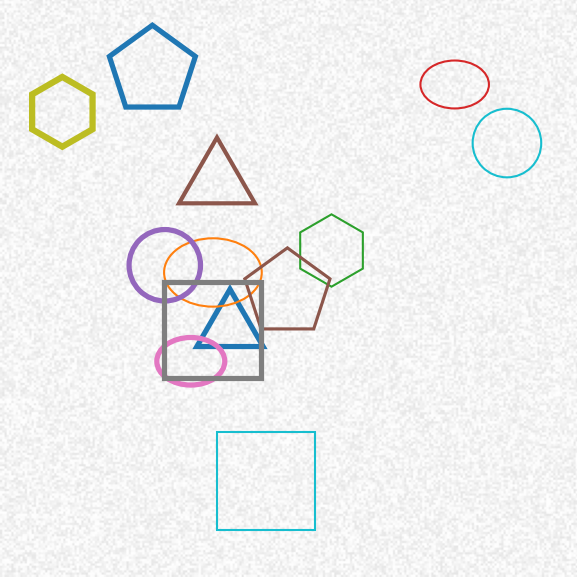[{"shape": "triangle", "thickness": 2.5, "radius": 0.33, "center": [0.398, 0.432]}, {"shape": "pentagon", "thickness": 2.5, "radius": 0.39, "center": [0.264, 0.877]}, {"shape": "oval", "thickness": 1, "radius": 0.42, "center": [0.369, 0.527]}, {"shape": "hexagon", "thickness": 1, "radius": 0.31, "center": [0.574, 0.565]}, {"shape": "oval", "thickness": 1, "radius": 0.3, "center": [0.787, 0.853]}, {"shape": "circle", "thickness": 2.5, "radius": 0.31, "center": [0.285, 0.54]}, {"shape": "triangle", "thickness": 2, "radius": 0.38, "center": [0.376, 0.685]}, {"shape": "pentagon", "thickness": 1.5, "radius": 0.39, "center": [0.498, 0.492]}, {"shape": "oval", "thickness": 2.5, "radius": 0.29, "center": [0.33, 0.374]}, {"shape": "square", "thickness": 2.5, "radius": 0.42, "center": [0.368, 0.427]}, {"shape": "hexagon", "thickness": 3, "radius": 0.3, "center": [0.108, 0.806]}, {"shape": "circle", "thickness": 1, "radius": 0.3, "center": [0.878, 0.751]}, {"shape": "square", "thickness": 1, "radius": 0.42, "center": [0.461, 0.166]}]